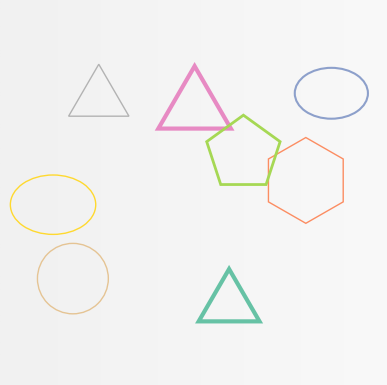[{"shape": "triangle", "thickness": 3, "radius": 0.45, "center": [0.591, 0.211]}, {"shape": "hexagon", "thickness": 1, "radius": 0.56, "center": [0.789, 0.531]}, {"shape": "oval", "thickness": 1.5, "radius": 0.47, "center": [0.855, 0.758]}, {"shape": "triangle", "thickness": 3, "radius": 0.54, "center": [0.502, 0.72]}, {"shape": "pentagon", "thickness": 2, "radius": 0.5, "center": [0.628, 0.601]}, {"shape": "oval", "thickness": 1, "radius": 0.55, "center": [0.137, 0.468]}, {"shape": "circle", "thickness": 1, "radius": 0.46, "center": [0.188, 0.276]}, {"shape": "triangle", "thickness": 1, "radius": 0.45, "center": [0.255, 0.743]}]